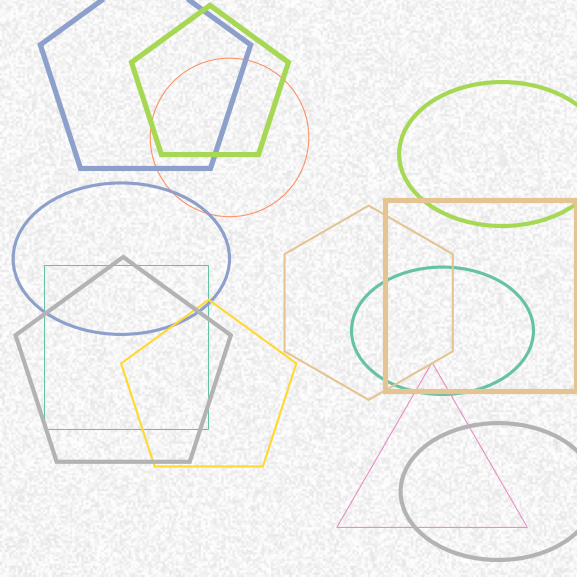[{"shape": "square", "thickness": 0.5, "radius": 0.71, "center": [0.218, 0.399]}, {"shape": "oval", "thickness": 1.5, "radius": 0.79, "center": [0.766, 0.426]}, {"shape": "circle", "thickness": 0.5, "radius": 0.69, "center": [0.397, 0.761]}, {"shape": "oval", "thickness": 1.5, "radius": 0.94, "center": [0.21, 0.551]}, {"shape": "pentagon", "thickness": 2.5, "radius": 0.96, "center": [0.252, 0.862]}, {"shape": "triangle", "thickness": 0.5, "radius": 0.95, "center": [0.748, 0.181]}, {"shape": "oval", "thickness": 2, "radius": 0.89, "center": [0.869, 0.732]}, {"shape": "pentagon", "thickness": 2.5, "radius": 0.71, "center": [0.364, 0.847]}, {"shape": "pentagon", "thickness": 1, "radius": 0.8, "center": [0.361, 0.321]}, {"shape": "hexagon", "thickness": 1, "radius": 0.84, "center": [0.638, 0.475]}, {"shape": "square", "thickness": 2.5, "radius": 0.83, "center": [0.832, 0.488]}, {"shape": "pentagon", "thickness": 2, "radius": 0.98, "center": [0.213, 0.358]}, {"shape": "oval", "thickness": 2, "radius": 0.85, "center": [0.863, 0.148]}]